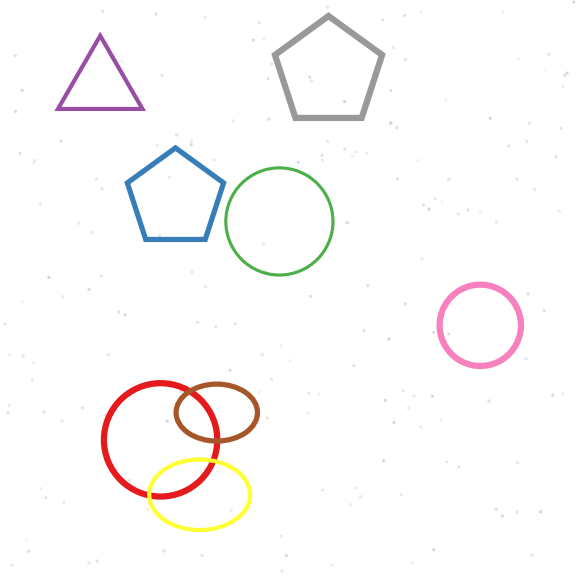[{"shape": "circle", "thickness": 3, "radius": 0.49, "center": [0.278, 0.237]}, {"shape": "pentagon", "thickness": 2.5, "radius": 0.44, "center": [0.304, 0.655]}, {"shape": "circle", "thickness": 1.5, "radius": 0.46, "center": [0.484, 0.616]}, {"shape": "triangle", "thickness": 2, "radius": 0.42, "center": [0.174, 0.853]}, {"shape": "oval", "thickness": 2, "radius": 0.44, "center": [0.346, 0.142]}, {"shape": "oval", "thickness": 2.5, "radius": 0.35, "center": [0.375, 0.285]}, {"shape": "circle", "thickness": 3, "radius": 0.35, "center": [0.832, 0.436]}, {"shape": "pentagon", "thickness": 3, "radius": 0.49, "center": [0.569, 0.874]}]